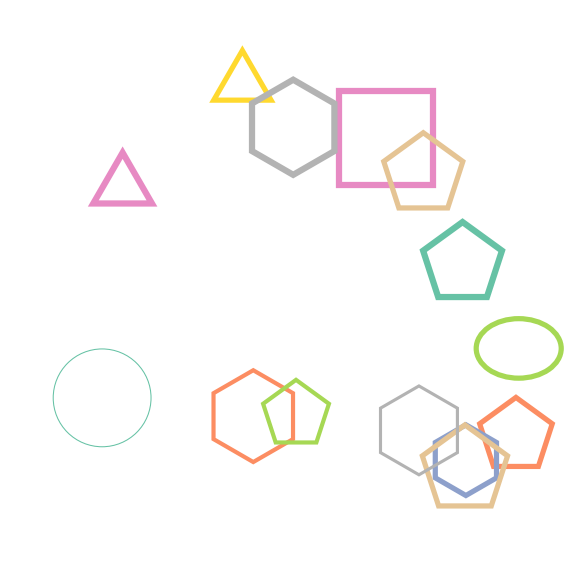[{"shape": "circle", "thickness": 0.5, "radius": 0.42, "center": [0.177, 0.31]}, {"shape": "pentagon", "thickness": 3, "radius": 0.36, "center": [0.801, 0.543]}, {"shape": "hexagon", "thickness": 2, "radius": 0.4, "center": [0.439, 0.279]}, {"shape": "pentagon", "thickness": 2.5, "radius": 0.33, "center": [0.893, 0.245]}, {"shape": "hexagon", "thickness": 2.5, "radius": 0.31, "center": [0.807, 0.202]}, {"shape": "square", "thickness": 3, "radius": 0.41, "center": [0.669, 0.76]}, {"shape": "triangle", "thickness": 3, "radius": 0.29, "center": [0.212, 0.676]}, {"shape": "oval", "thickness": 2.5, "radius": 0.37, "center": [0.898, 0.396]}, {"shape": "pentagon", "thickness": 2, "radius": 0.3, "center": [0.513, 0.281]}, {"shape": "triangle", "thickness": 2.5, "radius": 0.29, "center": [0.42, 0.854]}, {"shape": "pentagon", "thickness": 2.5, "radius": 0.39, "center": [0.805, 0.186]}, {"shape": "pentagon", "thickness": 2.5, "radius": 0.36, "center": [0.733, 0.697]}, {"shape": "hexagon", "thickness": 1.5, "radius": 0.38, "center": [0.725, 0.254]}, {"shape": "hexagon", "thickness": 3, "radius": 0.41, "center": [0.508, 0.779]}]